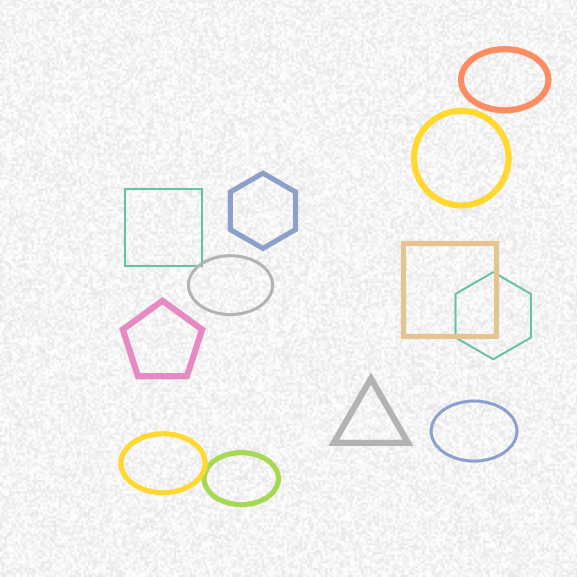[{"shape": "hexagon", "thickness": 1, "radius": 0.38, "center": [0.854, 0.452]}, {"shape": "square", "thickness": 1, "radius": 0.33, "center": [0.283, 0.605]}, {"shape": "oval", "thickness": 3, "radius": 0.38, "center": [0.874, 0.861]}, {"shape": "hexagon", "thickness": 2.5, "radius": 0.33, "center": [0.455, 0.634]}, {"shape": "oval", "thickness": 1.5, "radius": 0.37, "center": [0.821, 0.253]}, {"shape": "pentagon", "thickness": 3, "radius": 0.36, "center": [0.281, 0.406]}, {"shape": "oval", "thickness": 2.5, "radius": 0.32, "center": [0.418, 0.17]}, {"shape": "oval", "thickness": 2.5, "radius": 0.36, "center": [0.282, 0.197]}, {"shape": "circle", "thickness": 3, "radius": 0.41, "center": [0.799, 0.725]}, {"shape": "square", "thickness": 2.5, "radius": 0.4, "center": [0.778, 0.498]}, {"shape": "triangle", "thickness": 3, "radius": 0.37, "center": [0.642, 0.269]}, {"shape": "oval", "thickness": 1.5, "radius": 0.36, "center": [0.399, 0.505]}]